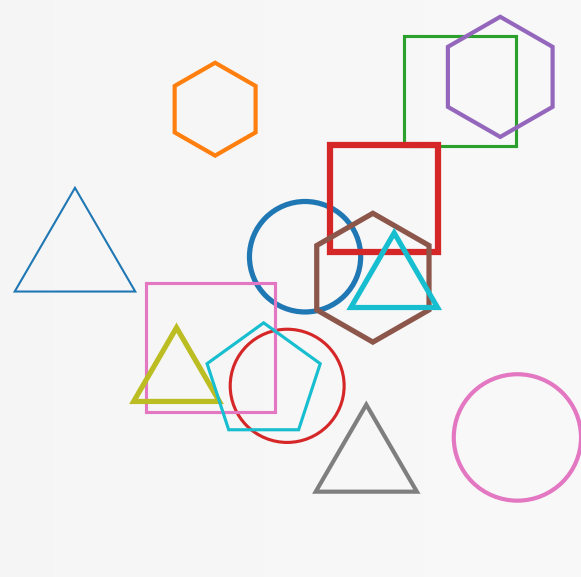[{"shape": "circle", "thickness": 2.5, "radius": 0.48, "center": [0.525, 0.555]}, {"shape": "triangle", "thickness": 1, "radius": 0.6, "center": [0.129, 0.554]}, {"shape": "hexagon", "thickness": 2, "radius": 0.4, "center": [0.37, 0.81]}, {"shape": "square", "thickness": 1.5, "radius": 0.48, "center": [0.791, 0.841]}, {"shape": "square", "thickness": 3, "radius": 0.47, "center": [0.661, 0.656]}, {"shape": "circle", "thickness": 1.5, "radius": 0.49, "center": [0.494, 0.331]}, {"shape": "hexagon", "thickness": 2, "radius": 0.52, "center": [0.861, 0.866]}, {"shape": "hexagon", "thickness": 2.5, "radius": 0.56, "center": [0.642, 0.518]}, {"shape": "square", "thickness": 1.5, "radius": 0.56, "center": [0.362, 0.397]}, {"shape": "circle", "thickness": 2, "radius": 0.55, "center": [0.89, 0.242]}, {"shape": "triangle", "thickness": 2, "radius": 0.5, "center": [0.63, 0.198]}, {"shape": "triangle", "thickness": 2.5, "radius": 0.43, "center": [0.304, 0.347]}, {"shape": "triangle", "thickness": 2.5, "radius": 0.43, "center": [0.678, 0.51]}, {"shape": "pentagon", "thickness": 1.5, "radius": 0.51, "center": [0.454, 0.338]}]